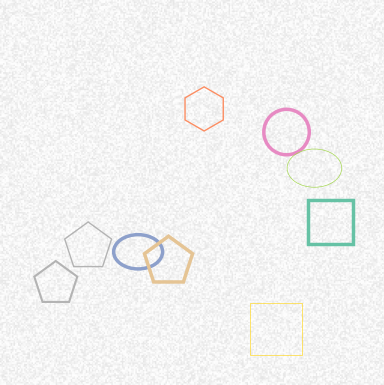[{"shape": "square", "thickness": 2.5, "radius": 0.29, "center": [0.859, 0.423]}, {"shape": "hexagon", "thickness": 1, "radius": 0.29, "center": [0.53, 0.717]}, {"shape": "oval", "thickness": 2.5, "radius": 0.32, "center": [0.359, 0.346]}, {"shape": "circle", "thickness": 2.5, "radius": 0.3, "center": [0.744, 0.657]}, {"shape": "oval", "thickness": 0.5, "radius": 0.35, "center": [0.817, 0.563]}, {"shape": "square", "thickness": 0.5, "radius": 0.34, "center": [0.716, 0.146]}, {"shape": "pentagon", "thickness": 2.5, "radius": 0.33, "center": [0.438, 0.321]}, {"shape": "pentagon", "thickness": 1.5, "radius": 0.29, "center": [0.145, 0.263]}, {"shape": "pentagon", "thickness": 1, "radius": 0.32, "center": [0.229, 0.359]}]